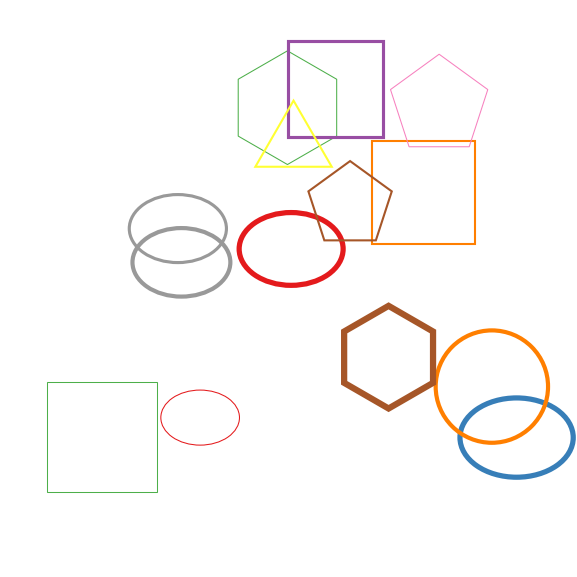[{"shape": "oval", "thickness": 2.5, "radius": 0.45, "center": [0.504, 0.568]}, {"shape": "oval", "thickness": 0.5, "radius": 0.34, "center": [0.347, 0.276]}, {"shape": "oval", "thickness": 2.5, "radius": 0.49, "center": [0.895, 0.241]}, {"shape": "square", "thickness": 0.5, "radius": 0.48, "center": [0.176, 0.243]}, {"shape": "hexagon", "thickness": 0.5, "radius": 0.49, "center": [0.498, 0.813]}, {"shape": "square", "thickness": 1.5, "radius": 0.41, "center": [0.58, 0.845]}, {"shape": "square", "thickness": 1, "radius": 0.45, "center": [0.734, 0.665]}, {"shape": "circle", "thickness": 2, "radius": 0.49, "center": [0.852, 0.33]}, {"shape": "triangle", "thickness": 1, "radius": 0.38, "center": [0.508, 0.749]}, {"shape": "pentagon", "thickness": 1, "radius": 0.38, "center": [0.606, 0.644]}, {"shape": "hexagon", "thickness": 3, "radius": 0.44, "center": [0.673, 0.381]}, {"shape": "pentagon", "thickness": 0.5, "radius": 0.44, "center": [0.76, 0.817]}, {"shape": "oval", "thickness": 1.5, "radius": 0.42, "center": [0.308, 0.603]}, {"shape": "oval", "thickness": 2, "radius": 0.42, "center": [0.314, 0.545]}]